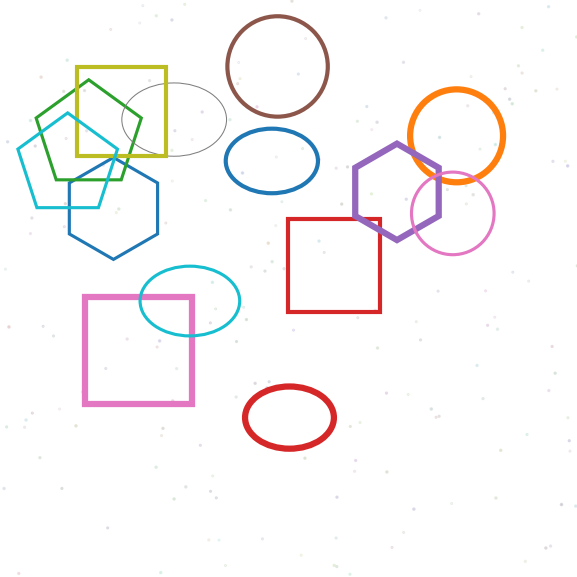[{"shape": "hexagon", "thickness": 1.5, "radius": 0.44, "center": [0.196, 0.638]}, {"shape": "oval", "thickness": 2, "radius": 0.4, "center": [0.471, 0.72]}, {"shape": "circle", "thickness": 3, "radius": 0.4, "center": [0.791, 0.764]}, {"shape": "pentagon", "thickness": 1.5, "radius": 0.48, "center": [0.154, 0.765]}, {"shape": "oval", "thickness": 3, "radius": 0.38, "center": [0.501, 0.276]}, {"shape": "square", "thickness": 2, "radius": 0.4, "center": [0.578, 0.539]}, {"shape": "hexagon", "thickness": 3, "radius": 0.42, "center": [0.687, 0.667]}, {"shape": "circle", "thickness": 2, "radius": 0.43, "center": [0.481, 0.884]}, {"shape": "circle", "thickness": 1.5, "radius": 0.36, "center": [0.784, 0.63]}, {"shape": "square", "thickness": 3, "radius": 0.46, "center": [0.24, 0.392]}, {"shape": "oval", "thickness": 0.5, "radius": 0.45, "center": [0.302, 0.792]}, {"shape": "square", "thickness": 2, "radius": 0.39, "center": [0.21, 0.806]}, {"shape": "pentagon", "thickness": 1.5, "radius": 0.45, "center": [0.117, 0.713]}, {"shape": "oval", "thickness": 1.5, "radius": 0.43, "center": [0.329, 0.478]}]